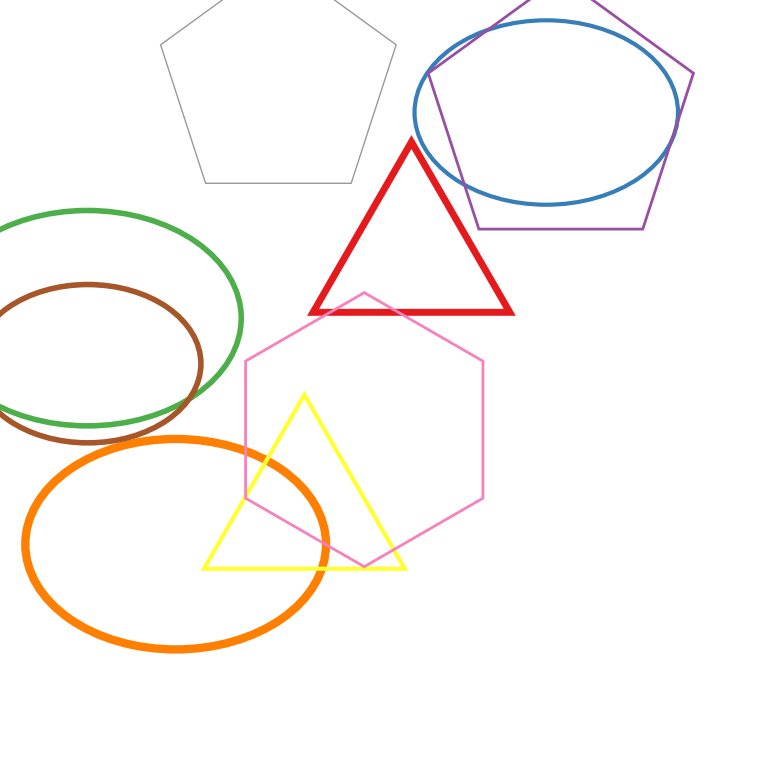[{"shape": "triangle", "thickness": 2.5, "radius": 0.74, "center": [0.534, 0.668]}, {"shape": "oval", "thickness": 1.5, "radius": 0.86, "center": [0.709, 0.854]}, {"shape": "oval", "thickness": 2, "radius": 1.0, "center": [0.114, 0.587]}, {"shape": "pentagon", "thickness": 1, "radius": 0.91, "center": [0.728, 0.849]}, {"shape": "oval", "thickness": 3, "radius": 0.98, "center": [0.228, 0.293]}, {"shape": "triangle", "thickness": 1.5, "radius": 0.75, "center": [0.395, 0.337]}, {"shape": "oval", "thickness": 2, "radius": 0.73, "center": [0.114, 0.528]}, {"shape": "hexagon", "thickness": 1, "radius": 0.89, "center": [0.473, 0.442]}, {"shape": "pentagon", "thickness": 0.5, "radius": 0.8, "center": [0.362, 0.892]}]